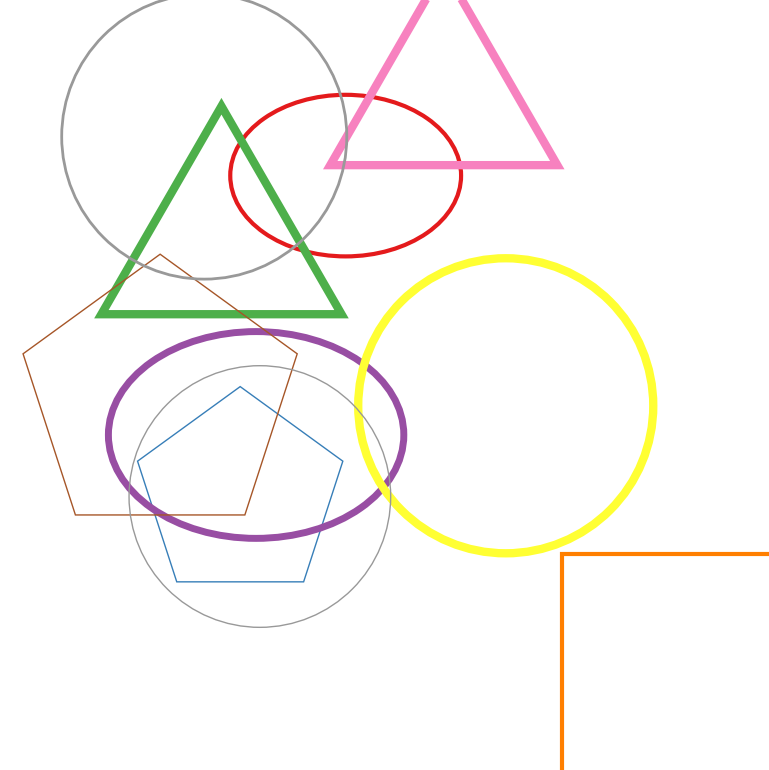[{"shape": "oval", "thickness": 1.5, "radius": 0.75, "center": [0.449, 0.772]}, {"shape": "pentagon", "thickness": 0.5, "radius": 0.7, "center": [0.312, 0.358]}, {"shape": "triangle", "thickness": 3, "radius": 0.9, "center": [0.288, 0.682]}, {"shape": "oval", "thickness": 2.5, "radius": 0.96, "center": [0.333, 0.435]}, {"shape": "square", "thickness": 1.5, "radius": 0.83, "center": [0.897, 0.114]}, {"shape": "circle", "thickness": 3, "radius": 0.96, "center": [0.657, 0.473]}, {"shape": "pentagon", "thickness": 0.5, "radius": 0.94, "center": [0.208, 0.483]}, {"shape": "triangle", "thickness": 3, "radius": 0.85, "center": [0.576, 0.871]}, {"shape": "circle", "thickness": 1, "radius": 0.93, "center": [0.265, 0.823]}, {"shape": "circle", "thickness": 0.5, "radius": 0.85, "center": [0.337, 0.355]}]